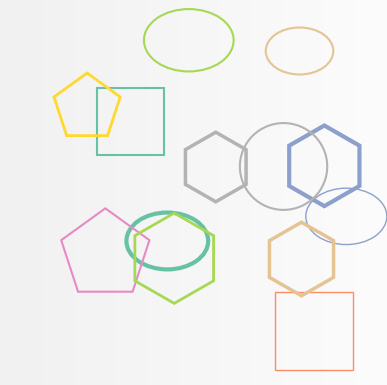[{"shape": "square", "thickness": 1.5, "radius": 0.44, "center": [0.337, 0.684]}, {"shape": "oval", "thickness": 3, "radius": 0.53, "center": [0.432, 0.374]}, {"shape": "square", "thickness": 1, "radius": 0.5, "center": [0.81, 0.14]}, {"shape": "hexagon", "thickness": 3, "radius": 0.52, "center": [0.837, 0.569]}, {"shape": "oval", "thickness": 1, "radius": 0.52, "center": [0.894, 0.438]}, {"shape": "pentagon", "thickness": 1.5, "radius": 0.6, "center": [0.272, 0.339]}, {"shape": "oval", "thickness": 1.5, "radius": 0.58, "center": [0.487, 0.895]}, {"shape": "hexagon", "thickness": 2, "radius": 0.59, "center": [0.45, 0.329]}, {"shape": "pentagon", "thickness": 2, "radius": 0.45, "center": [0.225, 0.72]}, {"shape": "oval", "thickness": 1.5, "radius": 0.44, "center": [0.773, 0.868]}, {"shape": "hexagon", "thickness": 2.5, "radius": 0.48, "center": [0.778, 0.327]}, {"shape": "circle", "thickness": 1.5, "radius": 0.56, "center": [0.732, 0.568]}, {"shape": "hexagon", "thickness": 2.5, "radius": 0.45, "center": [0.557, 0.566]}]